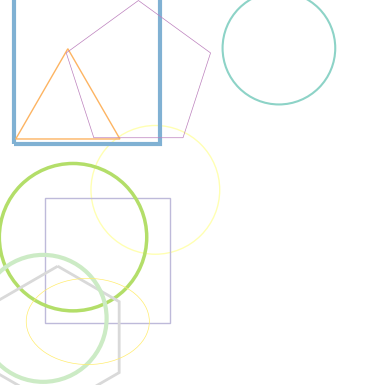[{"shape": "circle", "thickness": 1.5, "radius": 0.73, "center": [0.724, 0.875]}, {"shape": "circle", "thickness": 1, "radius": 0.84, "center": [0.404, 0.507]}, {"shape": "square", "thickness": 1, "radius": 0.81, "center": [0.28, 0.324]}, {"shape": "square", "thickness": 3, "radius": 0.95, "center": [0.227, 0.815]}, {"shape": "triangle", "thickness": 1, "radius": 0.78, "center": [0.176, 0.717]}, {"shape": "circle", "thickness": 2.5, "radius": 0.96, "center": [0.19, 0.384]}, {"shape": "hexagon", "thickness": 2, "radius": 0.92, "center": [0.15, 0.124]}, {"shape": "pentagon", "thickness": 0.5, "radius": 0.99, "center": [0.36, 0.802]}, {"shape": "circle", "thickness": 3, "radius": 0.82, "center": [0.112, 0.173]}, {"shape": "oval", "thickness": 0.5, "radius": 0.8, "center": [0.228, 0.165]}]